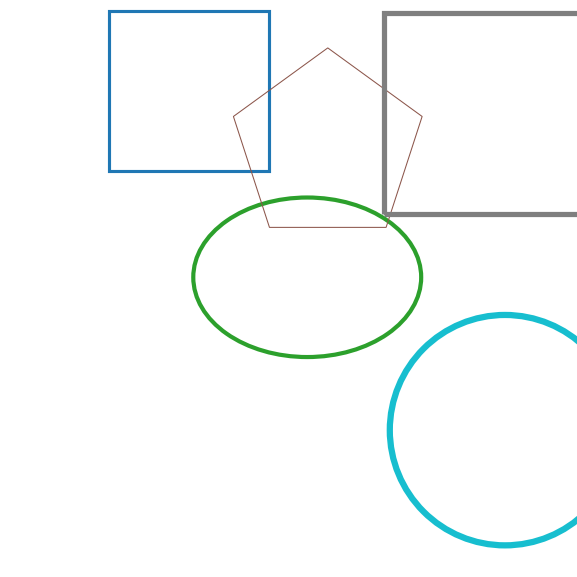[{"shape": "square", "thickness": 1.5, "radius": 0.69, "center": [0.328, 0.842]}, {"shape": "oval", "thickness": 2, "radius": 0.99, "center": [0.532, 0.519]}, {"shape": "pentagon", "thickness": 0.5, "radius": 0.86, "center": [0.568, 0.744]}, {"shape": "square", "thickness": 2.5, "radius": 0.87, "center": [0.839, 0.803]}, {"shape": "circle", "thickness": 3, "radius": 1.0, "center": [0.874, 0.254]}]